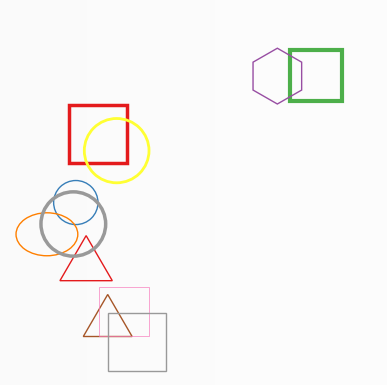[{"shape": "square", "thickness": 2.5, "radius": 0.37, "center": [0.253, 0.652]}, {"shape": "triangle", "thickness": 1, "radius": 0.39, "center": [0.222, 0.31]}, {"shape": "circle", "thickness": 1, "radius": 0.29, "center": [0.196, 0.474]}, {"shape": "square", "thickness": 3, "radius": 0.33, "center": [0.816, 0.804]}, {"shape": "hexagon", "thickness": 1, "radius": 0.36, "center": [0.716, 0.802]}, {"shape": "oval", "thickness": 1, "radius": 0.4, "center": [0.121, 0.391]}, {"shape": "circle", "thickness": 2, "radius": 0.42, "center": [0.301, 0.609]}, {"shape": "triangle", "thickness": 1, "radius": 0.36, "center": [0.278, 0.162]}, {"shape": "square", "thickness": 0.5, "radius": 0.32, "center": [0.32, 0.192]}, {"shape": "square", "thickness": 1, "radius": 0.38, "center": [0.354, 0.111]}, {"shape": "circle", "thickness": 2.5, "radius": 0.42, "center": [0.189, 0.418]}]